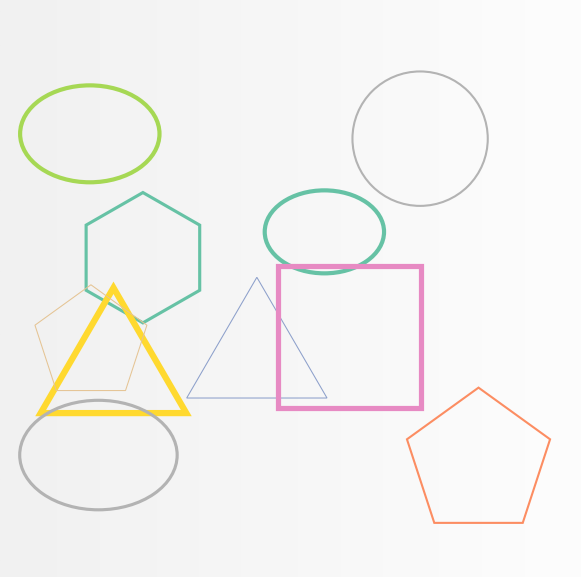[{"shape": "hexagon", "thickness": 1.5, "radius": 0.56, "center": [0.246, 0.553]}, {"shape": "oval", "thickness": 2, "radius": 0.51, "center": [0.558, 0.598]}, {"shape": "pentagon", "thickness": 1, "radius": 0.65, "center": [0.823, 0.198]}, {"shape": "triangle", "thickness": 0.5, "radius": 0.7, "center": [0.442, 0.38]}, {"shape": "square", "thickness": 2.5, "radius": 0.62, "center": [0.601, 0.415]}, {"shape": "oval", "thickness": 2, "radius": 0.6, "center": [0.155, 0.767]}, {"shape": "triangle", "thickness": 3, "radius": 0.72, "center": [0.195, 0.356]}, {"shape": "pentagon", "thickness": 0.5, "radius": 0.51, "center": [0.156, 0.405]}, {"shape": "circle", "thickness": 1, "radius": 0.58, "center": [0.723, 0.759]}, {"shape": "oval", "thickness": 1.5, "radius": 0.68, "center": [0.169, 0.211]}]